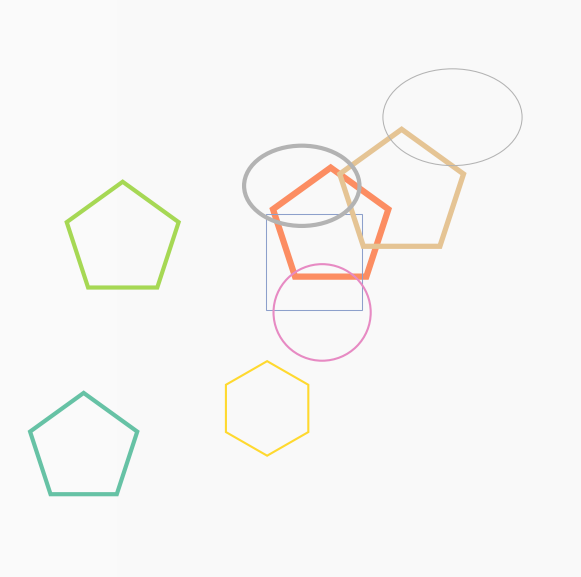[{"shape": "pentagon", "thickness": 2, "radius": 0.48, "center": [0.144, 0.222]}, {"shape": "pentagon", "thickness": 3, "radius": 0.52, "center": [0.569, 0.605]}, {"shape": "square", "thickness": 0.5, "radius": 0.41, "center": [0.54, 0.545]}, {"shape": "circle", "thickness": 1, "radius": 0.42, "center": [0.554, 0.458]}, {"shape": "pentagon", "thickness": 2, "radius": 0.51, "center": [0.211, 0.583]}, {"shape": "hexagon", "thickness": 1, "radius": 0.41, "center": [0.46, 0.292]}, {"shape": "pentagon", "thickness": 2.5, "radius": 0.56, "center": [0.691, 0.663]}, {"shape": "oval", "thickness": 0.5, "radius": 0.6, "center": [0.778, 0.796]}, {"shape": "oval", "thickness": 2, "radius": 0.5, "center": [0.519, 0.677]}]